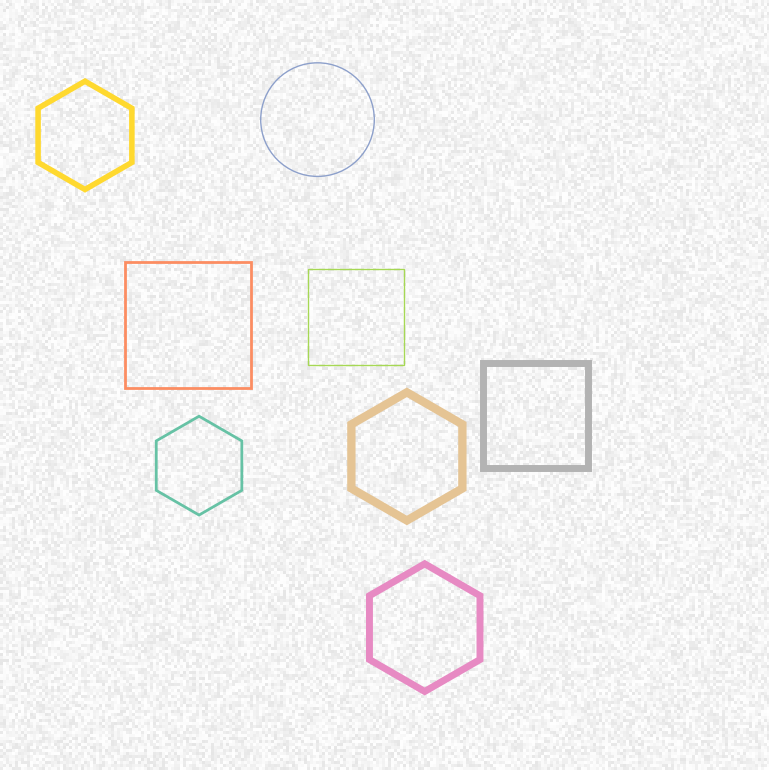[{"shape": "hexagon", "thickness": 1, "radius": 0.32, "center": [0.258, 0.395]}, {"shape": "square", "thickness": 1, "radius": 0.41, "center": [0.244, 0.578]}, {"shape": "circle", "thickness": 0.5, "radius": 0.37, "center": [0.412, 0.845]}, {"shape": "hexagon", "thickness": 2.5, "radius": 0.41, "center": [0.552, 0.185]}, {"shape": "square", "thickness": 0.5, "radius": 0.31, "center": [0.463, 0.588]}, {"shape": "hexagon", "thickness": 2, "radius": 0.35, "center": [0.11, 0.824]}, {"shape": "hexagon", "thickness": 3, "radius": 0.42, "center": [0.528, 0.407]}, {"shape": "square", "thickness": 2.5, "radius": 0.34, "center": [0.695, 0.46]}]